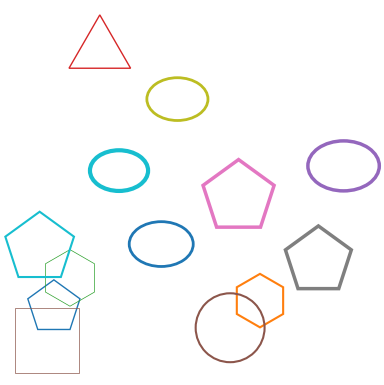[{"shape": "pentagon", "thickness": 1, "radius": 0.36, "center": [0.14, 0.202]}, {"shape": "oval", "thickness": 2, "radius": 0.42, "center": [0.419, 0.366]}, {"shape": "hexagon", "thickness": 1.5, "radius": 0.35, "center": [0.675, 0.219]}, {"shape": "hexagon", "thickness": 0.5, "radius": 0.37, "center": [0.182, 0.278]}, {"shape": "triangle", "thickness": 1, "radius": 0.46, "center": [0.259, 0.869]}, {"shape": "oval", "thickness": 2.5, "radius": 0.46, "center": [0.892, 0.569]}, {"shape": "square", "thickness": 0.5, "radius": 0.42, "center": [0.122, 0.116]}, {"shape": "circle", "thickness": 1.5, "radius": 0.45, "center": [0.598, 0.149]}, {"shape": "pentagon", "thickness": 2.5, "radius": 0.49, "center": [0.62, 0.488]}, {"shape": "pentagon", "thickness": 2.5, "radius": 0.45, "center": [0.827, 0.323]}, {"shape": "oval", "thickness": 2, "radius": 0.4, "center": [0.461, 0.743]}, {"shape": "pentagon", "thickness": 1.5, "radius": 0.47, "center": [0.103, 0.356]}, {"shape": "oval", "thickness": 3, "radius": 0.38, "center": [0.309, 0.557]}]